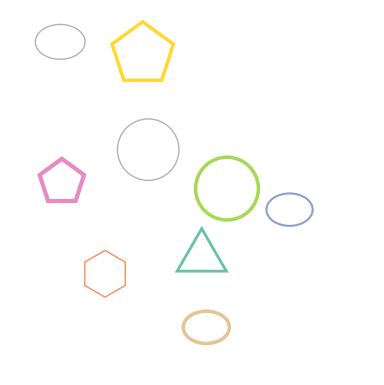[{"shape": "triangle", "thickness": 2, "radius": 0.37, "center": [0.524, 0.333]}, {"shape": "hexagon", "thickness": 1, "radius": 0.3, "center": [0.273, 0.289]}, {"shape": "oval", "thickness": 1.5, "radius": 0.3, "center": [0.752, 0.455]}, {"shape": "pentagon", "thickness": 3, "radius": 0.3, "center": [0.161, 0.527]}, {"shape": "circle", "thickness": 2.5, "radius": 0.41, "center": [0.59, 0.51]}, {"shape": "pentagon", "thickness": 2.5, "radius": 0.42, "center": [0.371, 0.86]}, {"shape": "oval", "thickness": 2.5, "radius": 0.3, "center": [0.536, 0.15]}, {"shape": "circle", "thickness": 1, "radius": 0.4, "center": [0.385, 0.611]}, {"shape": "oval", "thickness": 1, "radius": 0.32, "center": [0.156, 0.891]}]